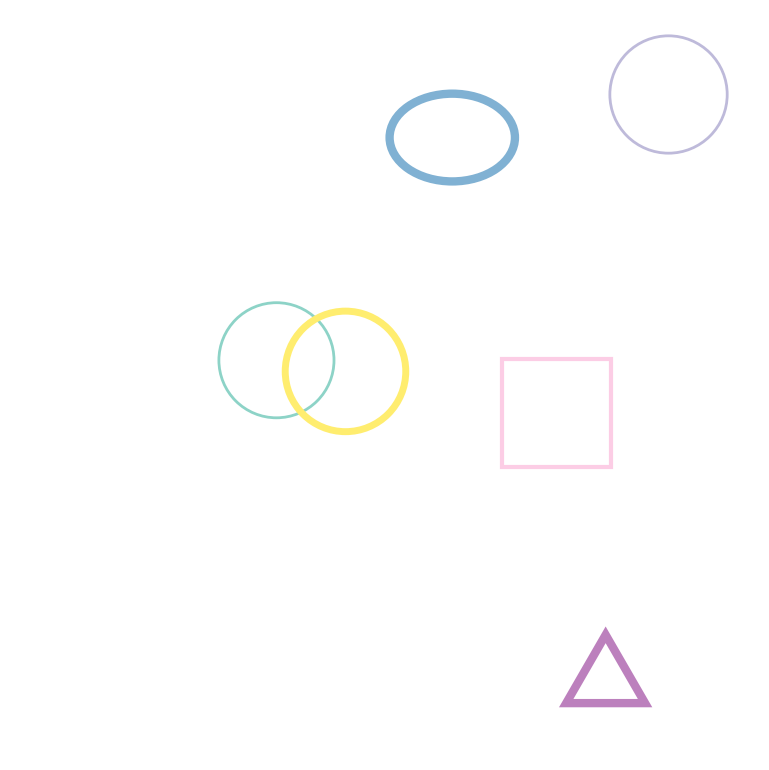[{"shape": "circle", "thickness": 1, "radius": 0.37, "center": [0.359, 0.532]}, {"shape": "circle", "thickness": 1, "radius": 0.38, "center": [0.868, 0.877]}, {"shape": "oval", "thickness": 3, "radius": 0.41, "center": [0.587, 0.821]}, {"shape": "square", "thickness": 1.5, "radius": 0.35, "center": [0.722, 0.463]}, {"shape": "triangle", "thickness": 3, "radius": 0.3, "center": [0.787, 0.116]}, {"shape": "circle", "thickness": 2.5, "radius": 0.39, "center": [0.449, 0.518]}]